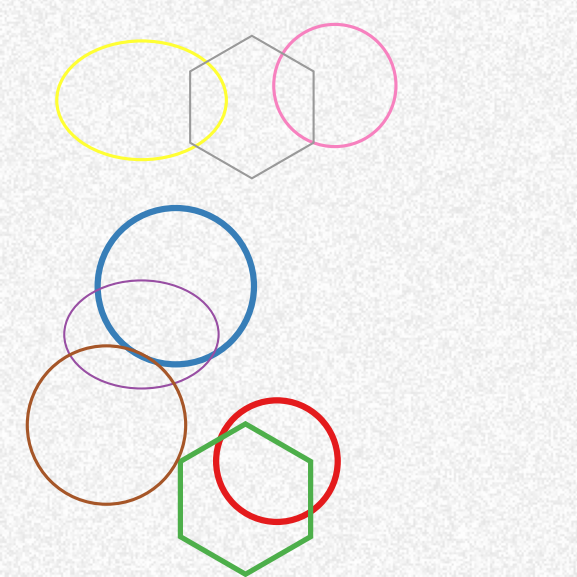[{"shape": "circle", "thickness": 3, "radius": 0.53, "center": [0.48, 0.201]}, {"shape": "circle", "thickness": 3, "radius": 0.68, "center": [0.304, 0.504]}, {"shape": "hexagon", "thickness": 2.5, "radius": 0.65, "center": [0.425, 0.135]}, {"shape": "oval", "thickness": 1, "radius": 0.67, "center": [0.245, 0.42]}, {"shape": "oval", "thickness": 1.5, "radius": 0.73, "center": [0.245, 0.825]}, {"shape": "circle", "thickness": 1.5, "radius": 0.69, "center": [0.184, 0.263]}, {"shape": "circle", "thickness": 1.5, "radius": 0.53, "center": [0.58, 0.851]}, {"shape": "hexagon", "thickness": 1, "radius": 0.62, "center": [0.436, 0.814]}]